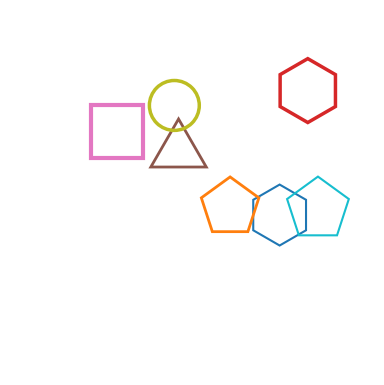[{"shape": "hexagon", "thickness": 1.5, "radius": 0.4, "center": [0.726, 0.441]}, {"shape": "pentagon", "thickness": 2, "radius": 0.39, "center": [0.598, 0.462]}, {"shape": "hexagon", "thickness": 2.5, "radius": 0.41, "center": [0.799, 0.765]}, {"shape": "triangle", "thickness": 2, "radius": 0.42, "center": [0.464, 0.608]}, {"shape": "square", "thickness": 3, "radius": 0.34, "center": [0.303, 0.659]}, {"shape": "circle", "thickness": 2.5, "radius": 0.32, "center": [0.453, 0.726]}, {"shape": "pentagon", "thickness": 1.5, "radius": 0.42, "center": [0.826, 0.457]}]